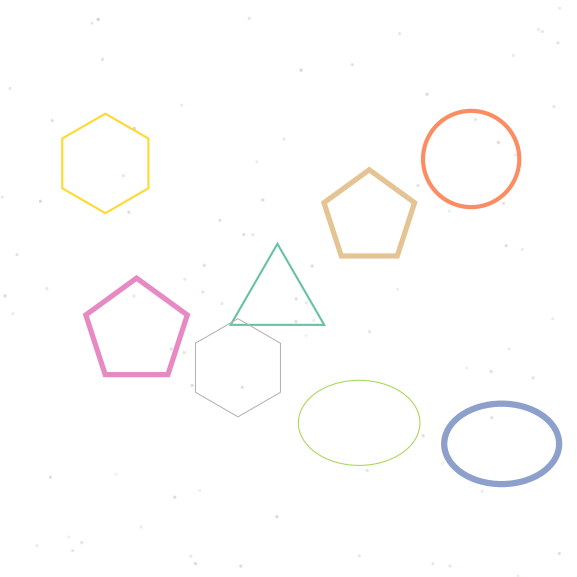[{"shape": "triangle", "thickness": 1, "radius": 0.47, "center": [0.48, 0.483]}, {"shape": "circle", "thickness": 2, "radius": 0.42, "center": [0.816, 0.724]}, {"shape": "oval", "thickness": 3, "radius": 0.5, "center": [0.869, 0.231]}, {"shape": "pentagon", "thickness": 2.5, "radius": 0.46, "center": [0.236, 0.425]}, {"shape": "oval", "thickness": 0.5, "radius": 0.53, "center": [0.622, 0.267]}, {"shape": "hexagon", "thickness": 1, "radius": 0.43, "center": [0.182, 0.716]}, {"shape": "pentagon", "thickness": 2.5, "radius": 0.41, "center": [0.639, 0.623]}, {"shape": "hexagon", "thickness": 0.5, "radius": 0.42, "center": [0.412, 0.362]}]